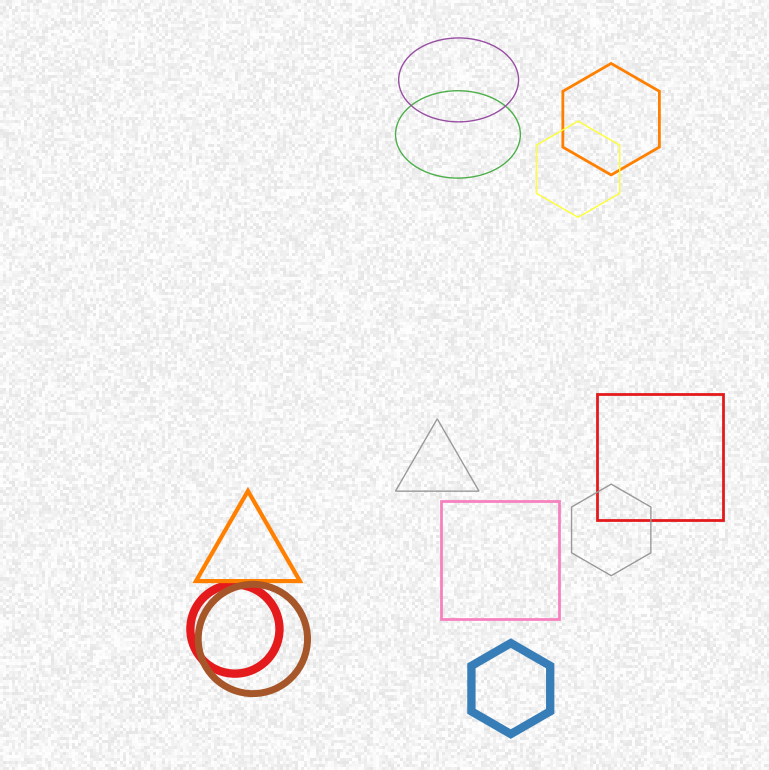[{"shape": "circle", "thickness": 3, "radius": 0.29, "center": [0.305, 0.183]}, {"shape": "square", "thickness": 1, "radius": 0.41, "center": [0.857, 0.407]}, {"shape": "hexagon", "thickness": 3, "radius": 0.3, "center": [0.663, 0.106]}, {"shape": "oval", "thickness": 0.5, "radius": 0.41, "center": [0.595, 0.825]}, {"shape": "oval", "thickness": 0.5, "radius": 0.39, "center": [0.596, 0.896]}, {"shape": "triangle", "thickness": 1.5, "radius": 0.39, "center": [0.322, 0.284]}, {"shape": "hexagon", "thickness": 1, "radius": 0.36, "center": [0.794, 0.845]}, {"shape": "hexagon", "thickness": 0.5, "radius": 0.31, "center": [0.751, 0.78]}, {"shape": "circle", "thickness": 2.5, "radius": 0.35, "center": [0.328, 0.17]}, {"shape": "square", "thickness": 1, "radius": 0.38, "center": [0.65, 0.273]}, {"shape": "hexagon", "thickness": 0.5, "radius": 0.3, "center": [0.794, 0.312]}, {"shape": "triangle", "thickness": 0.5, "radius": 0.31, "center": [0.568, 0.393]}]